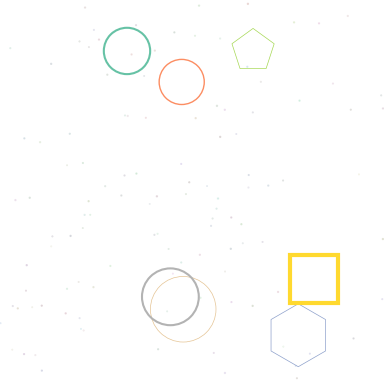[{"shape": "circle", "thickness": 1.5, "radius": 0.3, "center": [0.33, 0.868]}, {"shape": "circle", "thickness": 1, "radius": 0.29, "center": [0.472, 0.787]}, {"shape": "hexagon", "thickness": 0.5, "radius": 0.41, "center": [0.775, 0.129]}, {"shape": "pentagon", "thickness": 0.5, "radius": 0.29, "center": [0.657, 0.869]}, {"shape": "square", "thickness": 3, "radius": 0.32, "center": [0.816, 0.275]}, {"shape": "circle", "thickness": 0.5, "radius": 0.43, "center": [0.476, 0.197]}, {"shape": "circle", "thickness": 1.5, "radius": 0.37, "center": [0.443, 0.229]}]